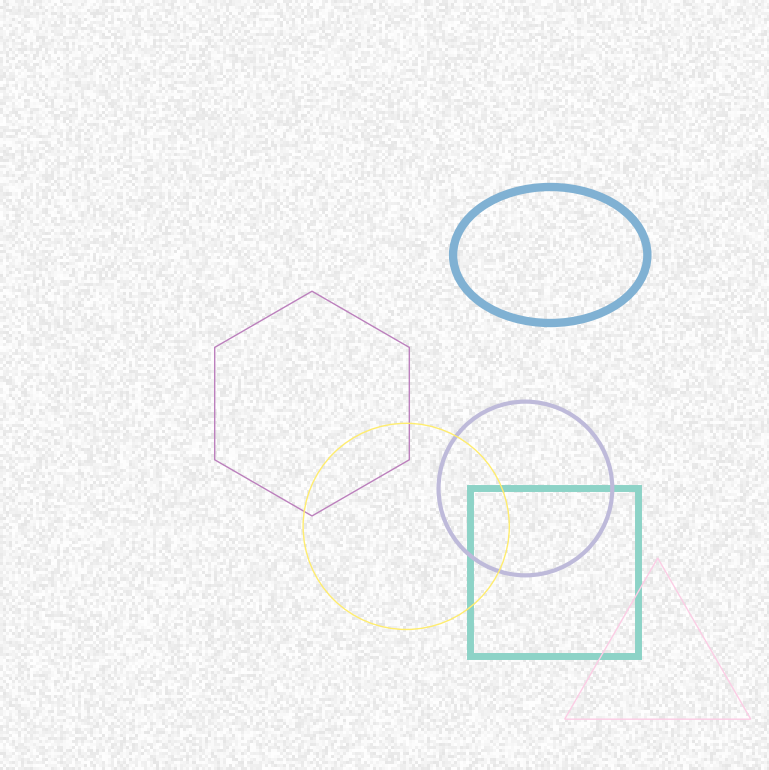[{"shape": "square", "thickness": 2.5, "radius": 0.55, "center": [0.72, 0.257]}, {"shape": "circle", "thickness": 1.5, "radius": 0.56, "center": [0.682, 0.366]}, {"shape": "oval", "thickness": 3, "radius": 0.63, "center": [0.715, 0.669]}, {"shape": "triangle", "thickness": 0.5, "radius": 0.7, "center": [0.854, 0.136]}, {"shape": "hexagon", "thickness": 0.5, "radius": 0.73, "center": [0.405, 0.476]}, {"shape": "circle", "thickness": 0.5, "radius": 0.67, "center": [0.528, 0.316]}]